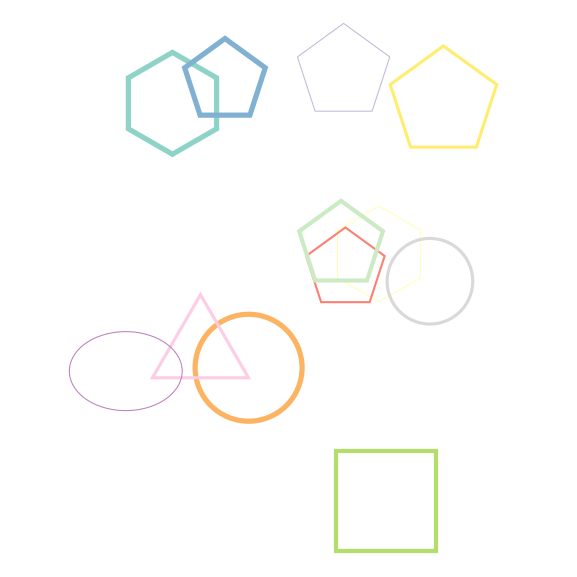[{"shape": "hexagon", "thickness": 2.5, "radius": 0.44, "center": [0.299, 0.82]}, {"shape": "hexagon", "thickness": 0.5, "radius": 0.41, "center": [0.656, 0.559]}, {"shape": "pentagon", "thickness": 0.5, "radius": 0.42, "center": [0.595, 0.875]}, {"shape": "pentagon", "thickness": 1, "radius": 0.36, "center": [0.598, 0.534]}, {"shape": "pentagon", "thickness": 2.5, "radius": 0.37, "center": [0.39, 0.859]}, {"shape": "circle", "thickness": 2.5, "radius": 0.46, "center": [0.43, 0.362]}, {"shape": "square", "thickness": 2, "radius": 0.43, "center": [0.669, 0.131]}, {"shape": "triangle", "thickness": 1.5, "radius": 0.48, "center": [0.347, 0.393]}, {"shape": "circle", "thickness": 1.5, "radius": 0.37, "center": [0.744, 0.512]}, {"shape": "oval", "thickness": 0.5, "radius": 0.49, "center": [0.218, 0.356]}, {"shape": "pentagon", "thickness": 2, "radius": 0.38, "center": [0.591, 0.575]}, {"shape": "pentagon", "thickness": 1.5, "radius": 0.48, "center": [0.768, 0.823]}]